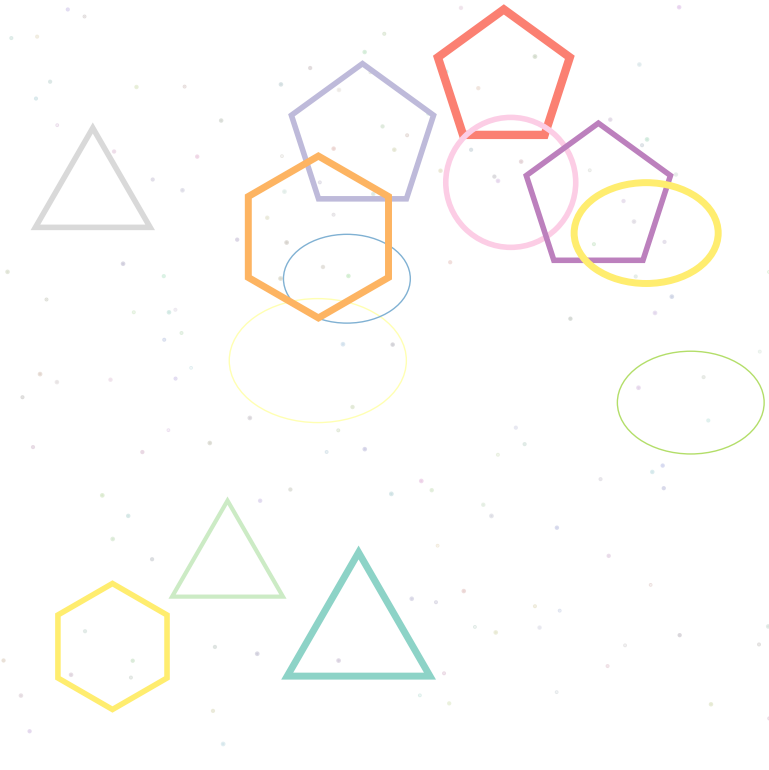[{"shape": "triangle", "thickness": 2.5, "radius": 0.54, "center": [0.466, 0.175]}, {"shape": "oval", "thickness": 0.5, "radius": 0.58, "center": [0.413, 0.532]}, {"shape": "pentagon", "thickness": 2, "radius": 0.49, "center": [0.471, 0.82]}, {"shape": "pentagon", "thickness": 3, "radius": 0.45, "center": [0.654, 0.898]}, {"shape": "oval", "thickness": 0.5, "radius": 0.41, "center": [0.451, 0.638]}, {"shape": "hexagon", "thickness": 2.5, "radius": 0.53, "center": [0.414, 0.692]}, {"shape": "oval", "thickness": 0.5, "radius": 0.48, "center": [0.897, 0.477]}, {"shape": "circle", "thickness": 2, "radius": 0.42, "center": [0.663, 0.763]}, {"shape": "triangle", "thickness": 2, "radius": 0.43, "center": [0.121, 0.748]}, {"shape": "pentagon", "thickness": 2, "radius": 0.49, "center": [0.777, 0.742]}, {"shape": "triangle", "thickness": 1.5, "radius": 0.42, "center": [0.295, 0.267]}, {"shape": "hexagon", "thickness": 2, "radius": 0.41, "center": [0.146, 0.16]}, {"shape": "oval", "thickness": 2.5, "radius": 0.47, "center": [0.839, 0.697]}]